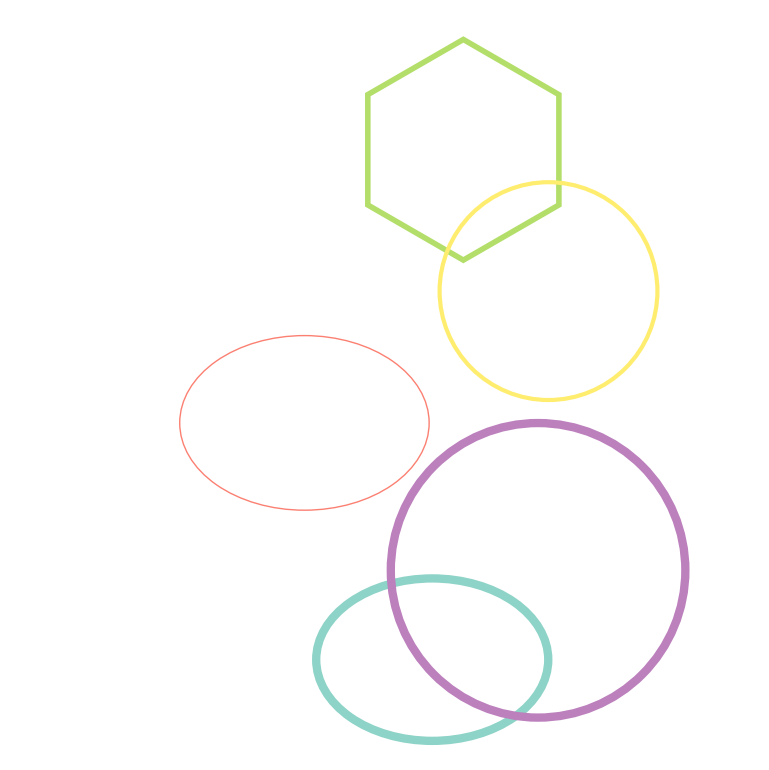[{"shape": "oval", "thickness": 3, "radius": 0.75, "center": [0.561, 0.143]}, {"shape": "oval", "thickness": 0.5, "radius": 0.81, "center": [0.395, 0.451]}, {"shape": "hexagon", "thickness": 2, "radius": 0.72, "center": [0.602, 0.805]}, {"shape": "circle", "thickness": 3, "radius": 0.96, "center": [0.699, 0.259]}, {"shape": "circle", "thickness": 1.5, "radius": 0.71, "center": [0.712, 0.622]}]